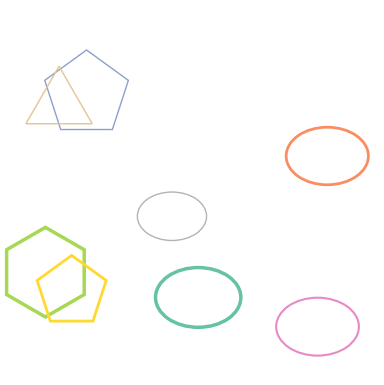[{"shape": "oval", "thickness": 2.5, "radius": 0.55, "center": [0.515, 0.227]}, {"shape": "oval", "thickness": 2, "radius": 0.53, "center": [0.85, 0.595]}, {"shape": "pentagon", "thickness": 1, "radius": 0.57, "center": [0.225, 0.756]}, {"shape": "oval", "thickness": 1.5, "radius": 0.54, "center": [0.825, 0.152]}, {"shape": "hexagon", "thickness": 2.5, "radius": 0.58, "center": [0.118, 0.293]}, {"shape": "pentagon", "thickness": 2, "radius": 0.47, "center": [0.186, 0.242]}, {"shape": "triangle", "thickness": 1, "radius": 0.5, "center": [0.153, 0.728]}, {"shape": "oval", "thickness": 1, "radius": 0.45, "center": [0.447, 0.438]}]